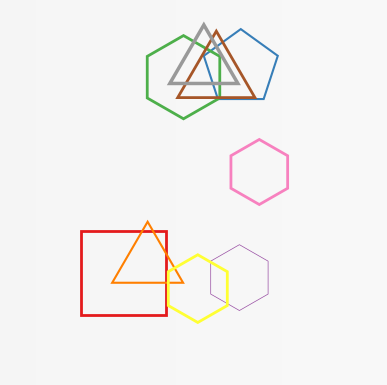[{"shape": "square", "thickness": 2, "radius": 0.55, "center": [0.319, 0.291]}, {"shape": "pentagon", "thickness": 1.5, "radius": 0.5, "center": [0.621, 0.824]}, {"shape": "hexagon", "thickness": 2, "radius": 0.54, "center": [0.474, 0.8]}, {"shape": "hexagon", "thickness": 0.5, "radius": 0.43, "center": [0.618, 0.279]}, {"shape": "triangle", "thickness": 1.5, "radius": 0.53, "center": [0.381, 0.318]}, {"shape": "hexagon", "thickness": 2, "radius": 0.44, "center": [0.51, 0.25]}, {"shape": "triangle", "thickness": 2, "radius": 0.58, "center": [0.558, 0.804]}, {"shape": "hexagon", "thickness": 2, "radius": 0.42, "center": [0.669, 0.553]}, {"shape": "triangle", "thickness": 2.5, "radius": 0.51, "center": [0.526, 0.834]}]